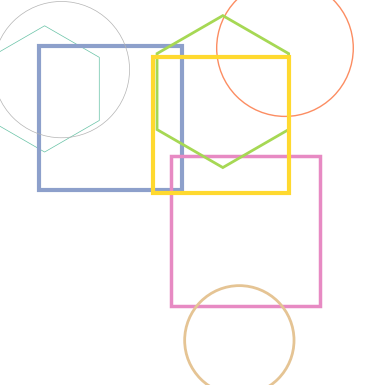[{"shape": "hexagon", "thickness": 0.5, "radius": 0.82, "center": [0.116, 0.769]}, {"shape": "circle", "thickness": 1, "radius": 0.89, "center": [0.74, 0.875]}, {"shape": "square", "thickness": 3, "radius": 0.93, "center": [0.288, 0.694]}, {"shape": "square", "thickness": 2.5, "radius": 0.97, "center": [0.637, 0.399]}, {"shape": "hexagon", "thickness": 2, "radius": 0.99, "center": [0.579, 0.762]}, {"shape": "square", "thickness": 3, "radius": 0.88, "center": [0.574, 0.675]}, {"shape": "circle", "thickness": 2, "radius": 0.71, "center": [0.622, 0.116]}, {"shape": "circle", "thickness": 0.5, "radius": 0.89, "center": [0.159, 0.819]}]